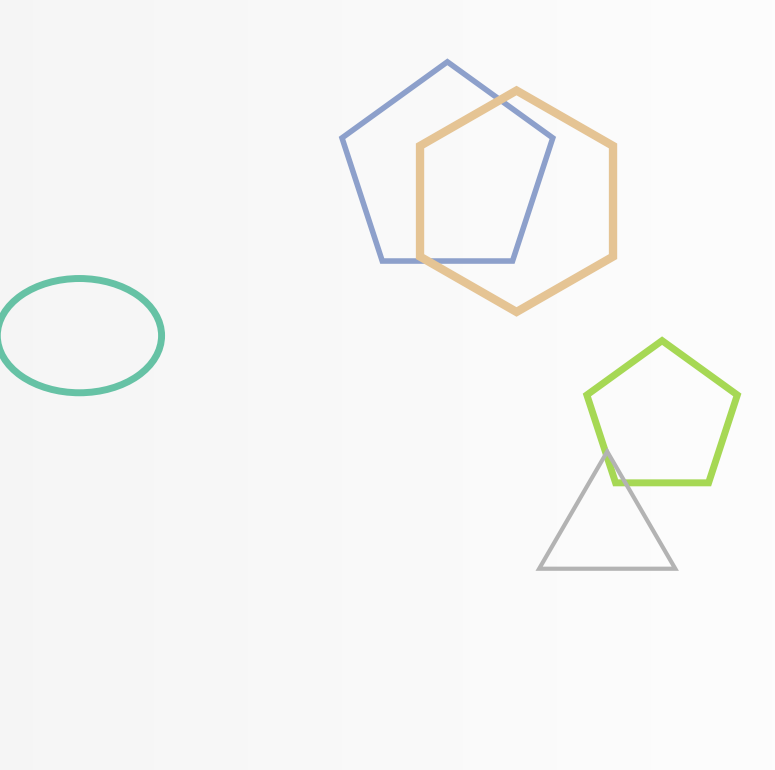[{"shape": "oval", "thickness": 2.5, "radius": 0.53, "center": [0.102, 0.564]}, {"shape": "pentagon", "thickness": 2, "radius": 0.71, "center": [0.577, 0.777]}, {"shape": "pentagon", "thickness": 2.5, "radius": 0.51, "center": [0.854, 0.456]}, {"shape": "hexagon", "thickness": 3, "radius": 0.72, "center": [0.666, 0.739]}, {"shape": "triangle", "thickness": 1.5, "radius": 0.51, "center": [0.784, 0.312]}]